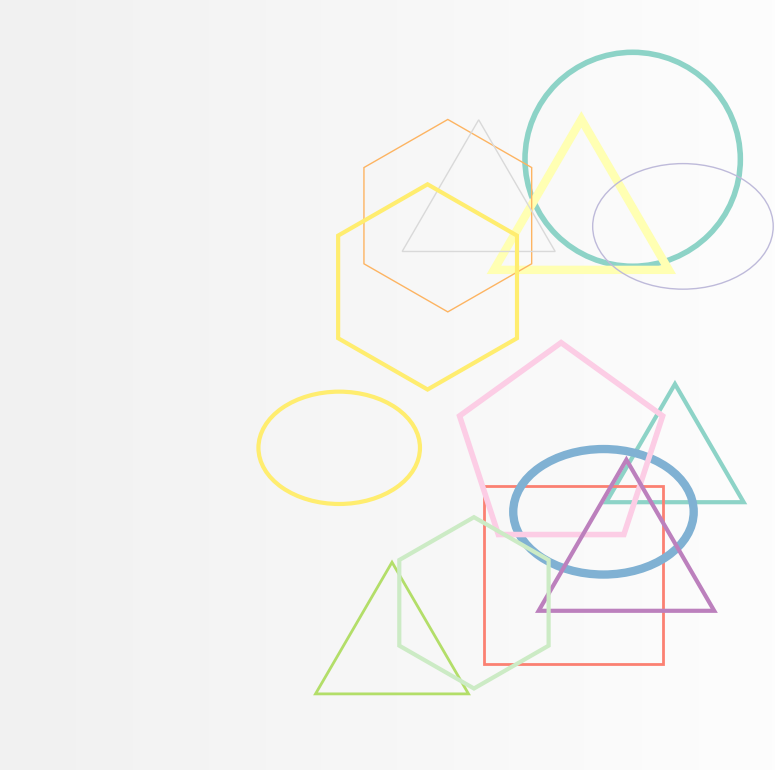[{"shape": "circle", "thickness": 2, "radius": 0.69, "center": [0.816, 0.793]}, {"shape": "triangle", "thickness": 1.5, "radius": 0.51, "center": [0.871, 0.399]}, {"shape": "triangle", "thickness": 3, "radius": 0.65, "center": [0.75, 0.715]}, {"shape": "oval", "thickness": 0.5, "radius": 0.58, "center": [0.881, 0.706]}, {"shape": "square", "thickness": 1, "radius": 0.58, "center": [0.74, 0.253]}, {"shape": "oval", "thickness": 3, "radius": 0.58, "center": [0.779, 0.335]}, {"shape": "hexagon", "thickness": 0.5, "radius": 0.62, "center": [0.578, 0.72]}, {"shape": "triangle", "thickness": 1, "radius": 0.57, "center": [0.506, 0.156]}, {"shape": "pentagon", "thickness": 2, "radius": 0.69, "center": [0.724, 0.417]}, {"shape": "triangle", "thickness": 0.5, "radius": 0.57, "center": [0.618, 0.73]}, {"shape": "triangle", "thickness": 1.5, "radius": 0.65, "center": [0.808, 0.272]}, {"shape": "hexagon", "thickness": 1.5, "radius": 0.56, "center": [0.612, 0.217]}, {"shape": "oval", "thickness": 1.5, "radius": 0.52, "center": [0.438, 0.418]}, {"shape": "hexagon", "thickness": 1.5, "radius": 0.67, "center": [0.552, 0.627]}]